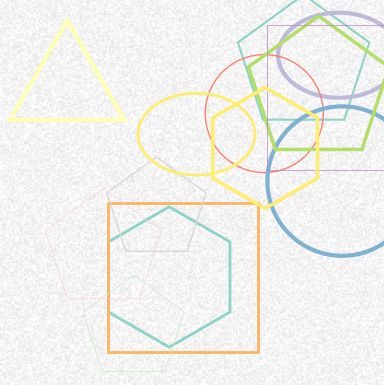[{"shape": "hexagon", "thickness": 2, "radius": 0.91, "center": [0.439, 0.281]}, {"shape": "pentagon", "thickness": 1.5, "radius": 0.9, "center": [0.789, 0.834]}, {"shape": "triangle", "thickness": 3, "radius": 0.86, "center": [0.174, 0.774]}, {"shape": "oval", "thickness": 3, "radius": 0.79, "center": [0.88, 0.857]}, {"shape": "circle", "thickness": 1, "radius": 0.77, "center": [0.686, 0.705]}, {"shape": "circle", "thickness": 3, "radius": 0.97, "center": [0.889, 0.53]}, {"shape": "square", "thickness": 2, "radius": 0.97, "center": [0.476, 0.279]}, {"shape": "pentagon", "thickness": 2.5, "radius": 0.96, "center": [0.828, 0.767]}, {"shape": "pentagon", "thickness": 0.5, "radius": 0.79, "center": [0.269, 0.352]}, {"shape": "pentagon", "thickness": 1, "radius": 0.68, "center": [0.406, 0.457]}, {"shape": "square", "thickness": 0.5, "radius": 0.95, "center": [0.883, 0.747]}, {"shape": "pentagon", "thickness": 0.5, "radius": 0.69, "center": [0.347, 0.147]}, {"shape": "hexagon", "thickness": 2.5, "radius": 0.79, "center": [0.689, 0.616]}, {"shape": "oval", "thickness": 2, "radius": 0.76, "center": [0.51, 0.652]}]